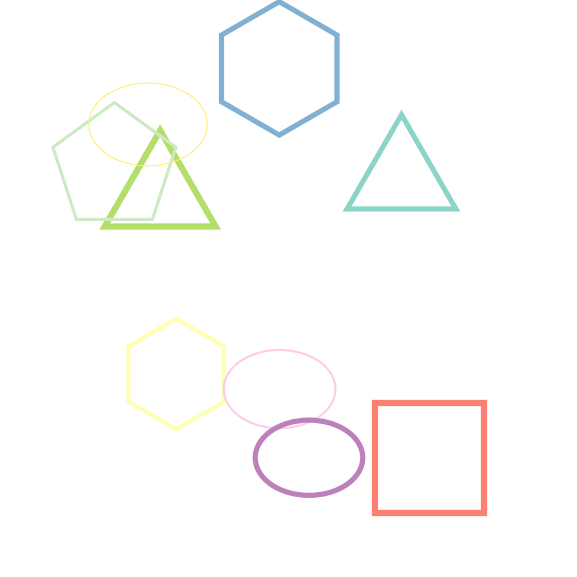[{"shape": "triangle", "thickness": 2.5, "radius": 0.54, "center": [0.695, 0.692]}, {"shape": "hexagon", "thickness": 2, "radius": 0.48, "center": [0.305, 0.352]}, {"shape": "square", "thickness": 3, "radius": 0.48, "center": [0.744, 0.206]}, {"shape": "hexagon", "thickness": 2.5, "radius": 0.58, "center": [0.484, 0.881]}, {"shape": "triangle", "thickness": 3, "radius": 0.55, "center": [0.277, 0.662]}, {"shape": "oval", "thickness": 1, "radius": 0.48, "center": [0.484, 0.325]}, {"shape": "oval", "thickness": 2.5, "radius": 0.47, "center": [0.535, 0.207]}, {"shape": "pentagon", "thickness": 1.5, "radius": 0.56, "center": [0.198, 0.71]}, {"shape": "oval", "thickness": 0.5, "radius": 0.51, "center": [0.256, 0.784]}]